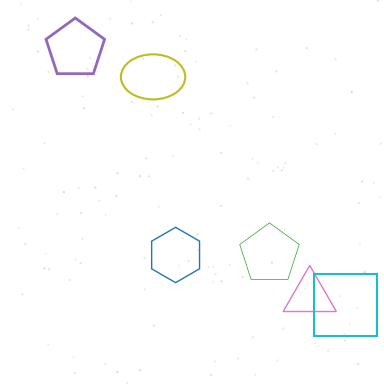[{"shape": "hexagon", "thickness": 1, "radius": 0.36, "center": [0.456, 0.338]}, {"shape": "pentagon", "thickness": 0.5, "radius": 0.41, "center": [0.7, 0.34]}, {"shape": "pentagon", "thickness": 2, "radius": 0.4, "center": [0.196, 0.873]}, {"shape": "triangle", "thickness": 1, "radius": 0.4, "center": [0.805, 0.231]}, {"shape": "oval", "thickness": 1.5, "radius": 0.42, "center": [0.398, 0.8]}, {"shape": "square", "thickness": 1.5, "radius": 0.4, "center": [0.898, 0.208]}]